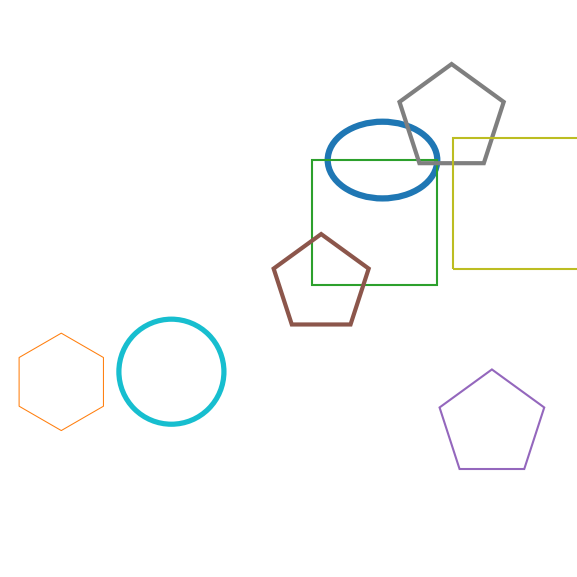[{"shape": "oval", "thickness": 3, "radius": 0.47, "center": [0.662, 0.722]}, {"shape": "hexagon", "thickness": 0.5, "radius": 0.42, "center": [0.106, 0.338]}, {"shape": "square", "thickness": 1, "radius": 0.54, "center": [0.648, 0.615]}, {"shape": "pentagon", "thickness": 1, "radius": 0.48, "center": [0.852, 0.264]}, {"shape": "pentagon", "thickness": 2, "radius": 0.43, "center": [0.556, 0.507]}, {"shape": "pentagon", "thickness": 2, "radius": 0.47, "center": [0.782, 0.793]}, {"shape": "square", "thickness": 1, "radius": 0.56, "center": [0.898, 0.647]}, {"shape": "circle", "thickness": 2.5, "radius": 0.45, "center": [0.297, 0.356]}]